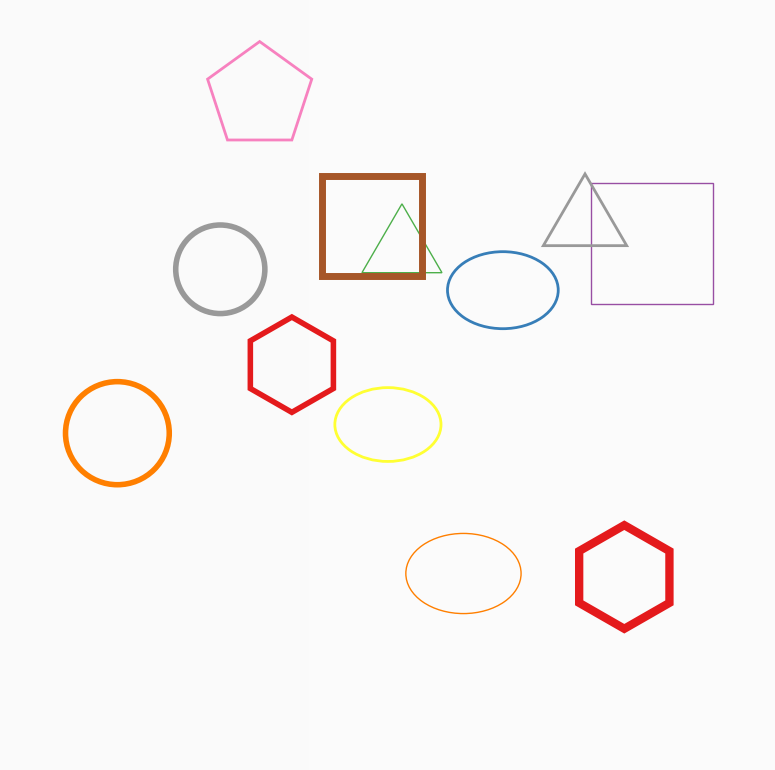[{"shape": "hexagon", "thickness": 3, "radius": 0.34, "center": [0.806, 0.251]}, {"shape": "hexagon", "thickness": 2, "radius": 0.31, "center": [0.377, 0.526]}, {"shape": "oval", "thickness": 1, "radius": 0.36, "center": [0.649, 0.623]}, {"shape": "triangle", "thickness": 0.5, "radius": 0.3, "center": [0.519, 0.676]}, {"shape": "square", "thickness": 0.5, "radius": 0.39, "center": [0.841, 0.684]}, {"shape": "oval", "thickness": 0.5, "radius": 0.37, "center": [0.598, 0.255]}, {"shape": "circle", "thickness": 2, "radius": 0.33, "center": [0.151, 0.437]}, {"shape": "oval", "thickness": 1, "radius": 0.34, "center": [0.501, 0.449]}, {"shape": "square", "thickness": 2.5, "radius": 0.32, "center": [0.48, 0.706]}, {"shape": "pentagon", "thickness": 1, "radius": 0.35, "center": [0.335, 0.875]}, {"shape": "triangle", "thickness": 1, "radius": 0.31, "center": [0.755, 0.712]}, {"shape": "circle", "thickness": 2, "radius": 0.29, "center": [0.284, 0.65]}]